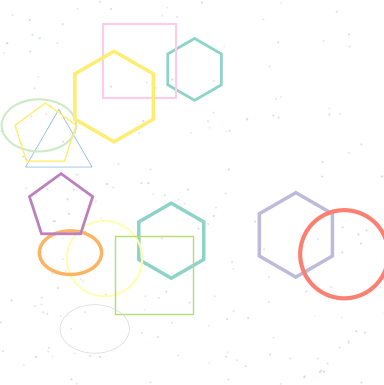[{"shape": "hexagon", "thickness": 2.5, "radius": 0.49, "center": [0.445, 0.375]}, {"shape": "hexagon", "thickness": 2, "radius": 0.4, "center": [0.505, 0.82]}, {"shape": "circle", "thickness": 1.5, "radius": 0.49, "center": [0.271, 0.328]}, {"shape": "hexagon", "thickness": 2.5, "radius": 0.55, "center": [0.769, 0.39]}, {"shape": "circle", "thickness": 3, "radius": 0.57, "center": [0.894, 0.34]}, {"shape": "triangle", "thickness": 0.5, "radius": 0.5, "center": [0.153, 0.616]}, {"shape": "oval", "thickness": 2.5, "radius": 0.4, "center": [0.183, 0.344]}, {"shape": "square", "thickness": 1, "radius": 0.51, "center": [0.4, 0.286]}, {"shape": "square", "thickness": 1.5, "radius": 0.47, "center": [0.362, 0.842]}, {"shape": "oval", "thickness": 0.5, "radius": 0.45, "center": [0.246, 0.146]}, {"shape": "pentagon", "thickness": 2, "radius": 0.43, "center": [0.159, 0.463]}, {"shape": "oval", "thickness": 1.5, "radius": 0.48, "center": [0.101, 0.674]}, {"shape": "pentagon", "thickness": 1, "radius": 0.42, "center": [0.118, 0.649]}, {"shape": "hexagon", "thickness": 2.5, "radius": 0.59, "center": [0.296, 0.749]}]